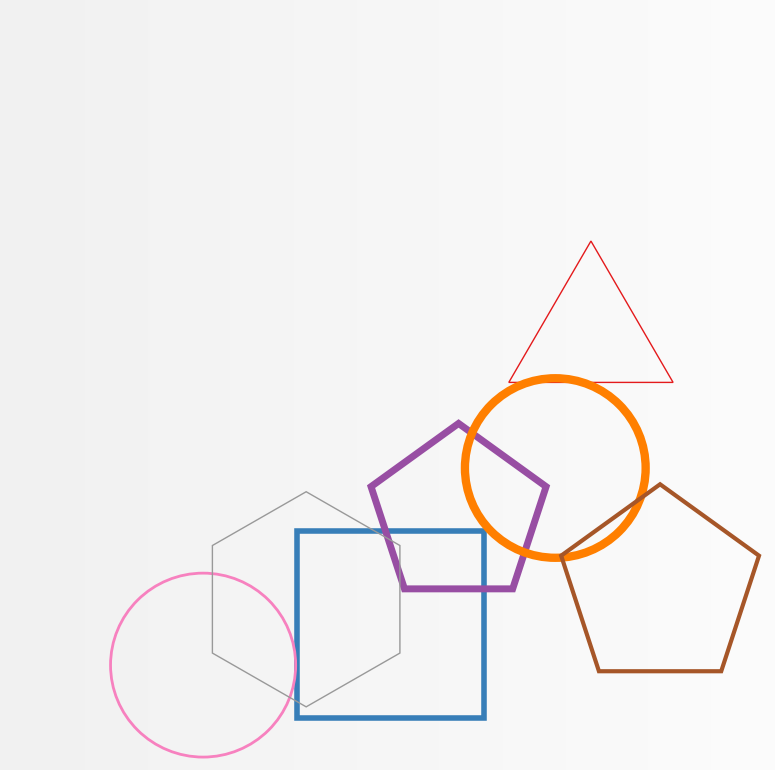[{"shape": "triangle", "thickness": 0.5, "radius": 0.61, "center": [0.763, 0.565]}, {"shape": "square", "thickness": 2, "radius": 0.6, "center": [0.504, 0.189]}, {"shape": "pentagon", "thickness": 2.5, "radius": 0.59, "center": [0.592, 0.331]}, {"shape": "circle", "thickness": 3, "radius": 0.58, "center": [0.717, 0.392]}, {"shape": "pentagon", "thickness": 1.5, "radius": 0.67, "center": [0.852, 0.237]}, {"shape": "circle", "thickness": 1, "radius": 0.6, "center": [0.262, 0.136]}, {"shape": "hexagon", "thickness": 0.5, "radius": 0.7, "center": [0.395, 0.222]}]